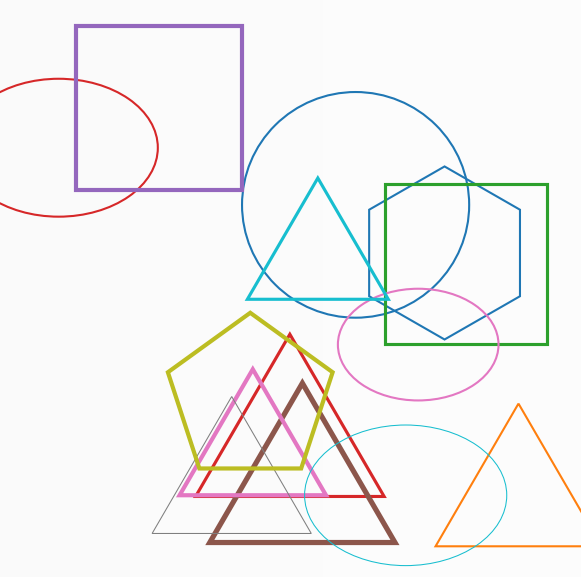[{"shape": "circle", "thickness": 1, "radius": 0.98, "center": [0.612, 0.644]}, {"shape": "hexagon", "thickness": 1, "radius": 0.75, "center": [0.765, 0.561]}, {"shape": "triangle", "thickness": 1, "radius": 0.82, "center": [0.892, 0.136]}, {"shape": "square", "thickness": 1.5, "radius": 0.69, "center": [0.802, 0.542]}, {"shape": "oval", "thickness": 1, "radius": 0.85, "center": [0.101, 0.743]}, {"shape": "triangle", "thickness": 1.5, "radius": 0.94, "center": [0.499, 0.233]}, {"shape": "square", "thickness": 2, "radius": 0.71, "center": [0.273, 0.813]}, {"shape": "triangle", "thickness": 2.5, "radius": 0.92, "center": [0.52, 0.152]}, {"shape": "triangle", "thickness": 2, "radius": 0.73, "center": [0.435, 0.214]}, {"shape": "oval", "thickness": 1, "radius": 0.69, "center": [0.719, 0.402]}, {"shape": "triangle", "thickness": 0.5, "radius": 0.79, "center": [0.399, 0.154]}, {"shape": "pentagon", "thickness": 2, "radius": 0.75, "center": [0.431, 0.308]}, {"shape": "triangle", "thickness": 1.5, "radius": 0.7, "center": [0.547, 0.551]}, {"shape": "oval", "thickness": 0.5, "radius": 0.87, "center": [0.698, 0.141]}]